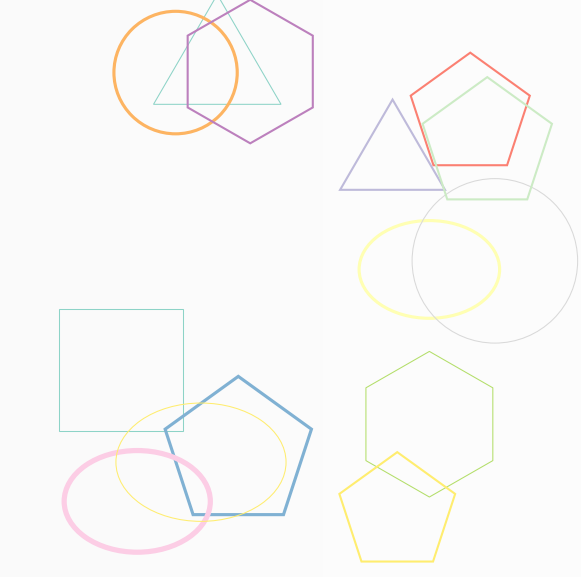[{"shape": "triangle", "thickness": 0.5, "radius": 0.63, "center": [0.374, 0.882]}, {"shape": "square", "thickness": 0.5, "radius": 0.53, "center": [0.208, 0.358]}, {"shape": "oval", "thickness": 1.5, "radius": 0.6, "center": [0.739, 0.533]}, {"shape": "triangle", "thickness": 1, "radius": 0.52, "center": [0.675, 0.723]}, {"shape": "pentagon", "thickness": 1, "radius": 0.54, "center": [0.809, 0.8]}, {"shape": "pentagon", "thickness": 1.5, "radius": 0.66, "center": [0.41, 0.215]}, {"shape": "circle", "thickness": 1.5, "radius": 0.53, "center": [0.302, 0.873]}, {"shape": "hexagon", "thickness": 0.5, "radius": 0.63, "center": [0.739, 0.265]}, {"shape": "oval", "thickness": 2.5, "radius": 0.63, "center": [0.236, 0.131]}, {"shape": "circle", "thickness": 0.5, "radius": 0.71, "center": [0.851, 0.547]}, {"shape": "hexagon", "thickness": 1, "radius": 0.62, "center": [0.431, 0.875]}, {"shape": "pentagon", "thickness": 1, "radius": 0.59, "center": [0.838, 0.749]}, {"shape": "pentagon", "thickness": 1, "radius": 0.52, "center": [0.683, 0.111]}, {"shape": "oval", "thickness": 0.5, "radius": 0.73, "center": [0.346, 0.199]}]